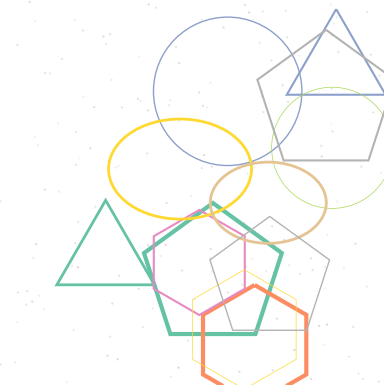[{"shape": "pentagon", "thickness": 3, "radius": 0.94, "center": [0.553, 0.285]}, {"shape": "triangle", "thickness": 2, "radius": 0.73, "center": [0.274, 0.333]}, {"shape": "hexagon", "thickness": 3, "radius": 0.77, "center": [0.661, 0.105]}, {"shape": "circle", "thickness": 1, "radius": 0.96, "center": [0.591, 0.763]}, {"shape": "triangle", "thickness": 1.5, "radius": 0.74, "center": [0.873, 0.828]}, {"shape": "hexagon", "thickness": 1.5, "radius": 0.68, "center": [0.518, 0.318]}, {"shape": "circle", "thickness": 0.5, "radius": 0.79, "center": [0.863, 0.616]}, {"shape": "oval", "thickness": 2, "radius": 0.93, "center": [0.468, 0.561]}, {"shape": "hexagon", "thickness": 0.5, "radius": 0.78, "center": [0.635, 0.144]}, {"shape": "oval", "thickness": 2, "radius": 0.75, "center": [0.697, 0.473]}, {"shape": "pentagon", "thickness": 1.5, "radius": 0.94, "center": [0.847, 0.735]}, {"shape": "pentagon", "thickness": 1, "radius": 0.82, "center": [0.701, 0.274]}]